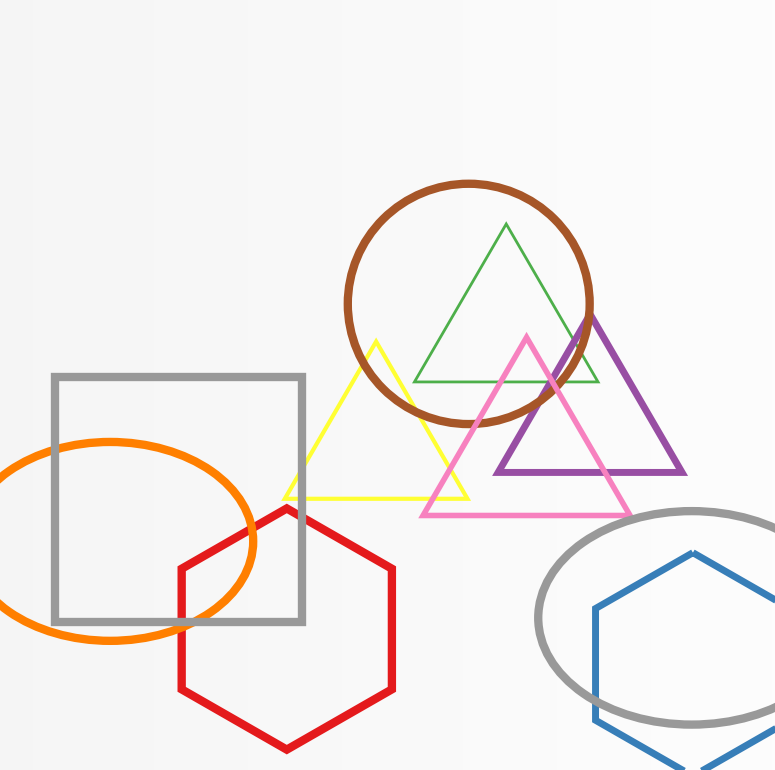[{"shape": "hexagon", "thickness": 3, "radius": 0.78, "center": [0.37, 0.183]}, {"shape": "hexagon", "thickness": 2.5, "radius": 0.73, "center": [0.894, 0.137]}, {"shape": "triangle", "thickness": 1, "radius": 0.68, "center": [0.653, 0.572]}, {"shape": "triangle", "thickness": 2.5, "radius": 0.68, "center": [0.761, 0.455]}, {"shape": "oval", "thickness": 3, "radius": 0.92, "center": [0.142, 0.297]}, {"shape": "triangle", "thickness": 1.5, "radius": 0.68, "center": [0.485, 0.42]}, {"shape": "circle", "thickness": 3, "radius": 0.78, "center": [0.605, 0.605]}, {"shape": "triangle", "thickness": 2, "radius": 0.77, "center": [0.679, 0.408]}, {"shape": "square", "thickness": 3, "radius": 0.8, "center": [0.23, 0.351]}, {"shape": "oval", "thickness": 3, "radius": 0.99, "center": [0.893, 0.198]}]